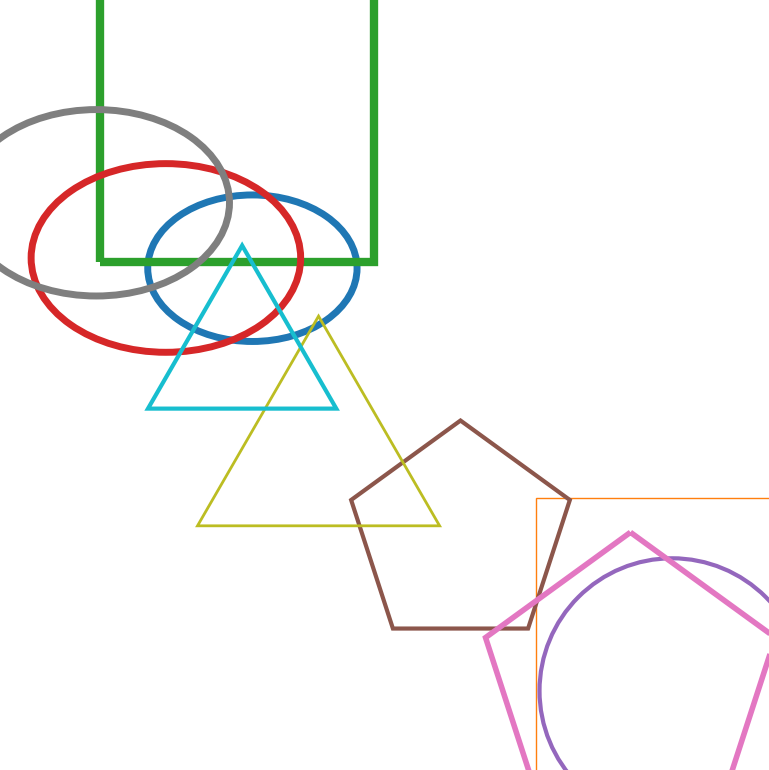[{"shape": "oval", "thickness": 2.5, "radius": 0.68, "center": [0.328, 0.652]}, {"shape": "square", "thickness": 0.5, "radius": 0.9, "center": [0.877, 0.172]}, {"shape": "square", "thickness": 3, "radius": 0.89, "center": [0.308, 0.838]}, {"shape": "oval", "thickness": 2.5, "radius": 0.88, "center": [0.215, 0.665]}, {"shape": "circle", "thickness": 1.5, "radius": 0.86, "center": [0.873, 0.103]}, {"shape": "pentagon", "thickness": 1.5, "radius": 0.75, "center": [0.598, 0.305]}, {"shape": "pentagon", "thickness": 2, "radius": 0.99, "center": [0.819, 0.111]}, {"shape": "oval", "thickness": 2.5, "radius": 0.86, "center": [0.125, 0.737]}, {"shape": "triangle", "thickness": 1, "radius": 0.91, "center": [0.414, 0.408]}, {"shape": "triangle", "thickness": 1.5, "radius": 0.71, "center": [0.314, 0.54]}]